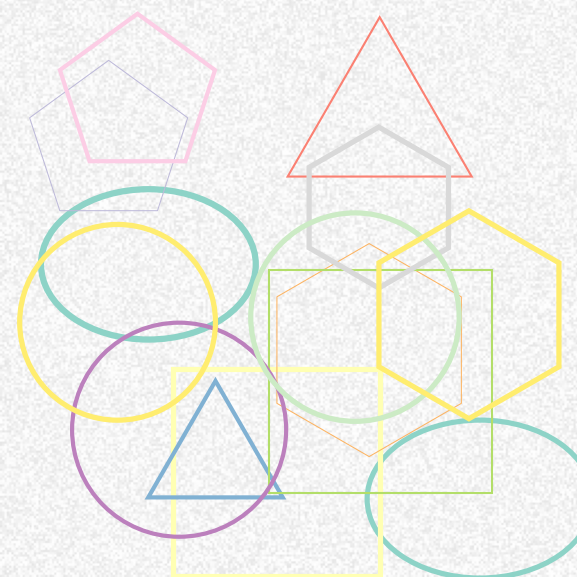[{"shape": "oval", "thickness": 2.5, "radius": 0.98, "center": [0.831, 0.135]}, {"shape": "oval", "thickness": 3, "radius": 0.93, "center": [0.257, 0.541]}, {"shape": "square", "thickness": 2.5, "radius": 0.9, "center": [0.478, 0.181]}, {"shape": "pentagon", "thickness": 0.5, "radius": 0.72, "center": [0.188, 0.751]}, {"shape": "triangle", "thickness": 1, "radius": 0.92, "center": [0.657, 0.785]}, {"shape": "triangle", "thickness": 2, "radius": 0.67, "center": [0.373, 0.205]}, {"shape": "hexagon", "thickness": 0.5, "radius": 0.92, "center": [0.639, 0.393]}, {"shape": "square", "thickness": 1, "radius": 0.97, "center": [0.659, 0.338]}, {"shape": "pentagon", "thickness": 2, "radius": 0.71, "center": [0.238, 0.834]}, {"shape": "hexagon", "thickness": 2.5, "radius": 0.7, "center": [0.656, 0.64]}, {"shape": "circle", "thickness": 2, "radius": 0.93, "center": [0.31, 0.255]}, {"shape": "circle", "thickness": 2.5, "radius": 0.9, "center": [0.615, 0.45]}, {"shape": "hexagon", "thickness": 2.5, "radius": 0.9, "center": [0.812, 0.454]}, {"shape": "circle", "thickness": 2.5, "radius": 0.85, "center": [0.204, 0.441]}]